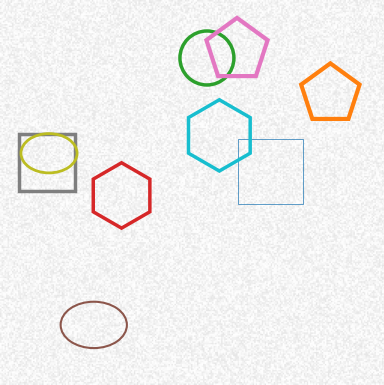[{"shape": "square", "thickness": 0.5, "radius": 0.42, "center": [0.703, 0.554]}, {"shape": "pentagon", "thickness": 3, "radius": 0.4, "center": [0.858, 0.756]}, {"shape": "circle", "thickness": 2.5, "radius": 0.35, "center": [0.537, 0.849]}, {"shape": "hexagon", "thickness": 2.5, "radius": 0.42, "center": [0.316, 0.492]}, {"shape": "oval", "thickness": 1.5, "radius": 0.43, "center": [0.244, 0.156]}, {"shape": "pentagon", "thickness": 3, "radius": 0.42, "center": [0.616, 0.87]}, {"shape": "square", "thickness": 2.5, "radius": 0.36, "center": [0.122, 0.578]}, {"shape": "oval", "thickness": 2, "radius": 0.36, "center": [0.127, 0.602]}, {"shape": "hexagon", "thickness": 2.5, "radius": 0.46, "center": [0.57, 0.648]}]